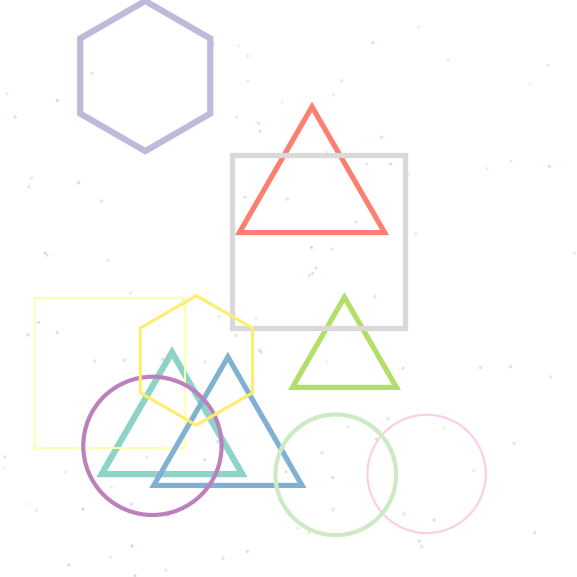[{"shape": "triangle", "thickness": 3, "radius": 0.7, "center": [0.298, 0.248]}, {"shape": "square", "thickness": 1, "radius": 0.65, "center": [0.191, 0.353]}, {"shape": "hexagon", "thickness": 3, "radius": 0.65, "center": [0.251, 0.867]}, {"shape": "triangle", "thickness": 2.5, "radius": 0.73, "center": [0.54, 0.669]}, {"shape": "triangle", "thickness": 2.5, "radius": 0.74, "center": [0.395, 0.233]}, {"shape": "triangle", "thickness": 2.5, "radius": 0.52, "center": [0.596, 0.38]}, {"shape": "circle", "thickness": 1, "radius": 0.51, "center": [0.739, 0.179]}, {"shape": "square", "thickness": 2.5, "radius": 0.75, "center": [0.552, 0.581]}, {"shape": "circle", "thickness": 2, "radius": 0.6, "center": [0.264, 0.227]}, {"shape": "circle", "thickness": 2, "radius": 0.52, "center": [0.581, 0.177]}, {"shape": "hexagon", "thickness": 1.5, "radius": 0.56, "center": [0.34, 0.375]}]